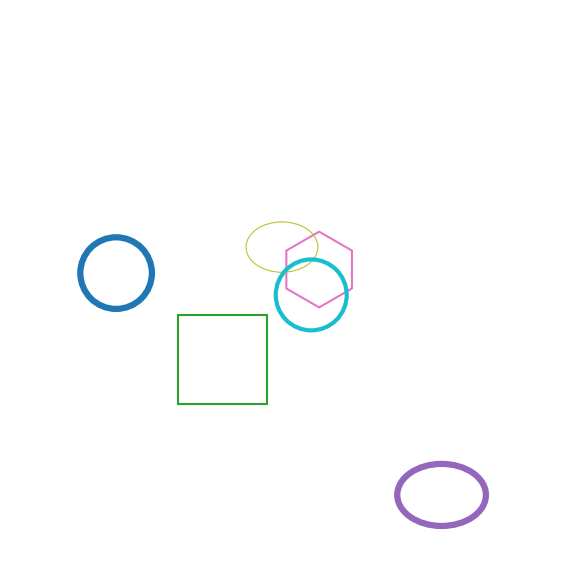[{"shape": "circle", "thickness": 3, "radius": 0.31, "center": [0.201, 0.526]}, {"shape": "square", "thickness": 1, "radius": 0.38, "center": [0.385, 0.377]}, {"shape": "oval", "thickness": 3, "radius": 0.38, "center": [0.765, 0.142]}, {"shape": "hexagon", "thickness": 1, "radius": 0.33, "center": [0.553, 0.532]}, {"shape": "oval", "thickness": 0.5, "radius": 0.31, "center": [0.488, 0.571]}, {"shape": "circle", "thickness": 2, "radius": 0.31, "center": [0.539, 0.488]}]